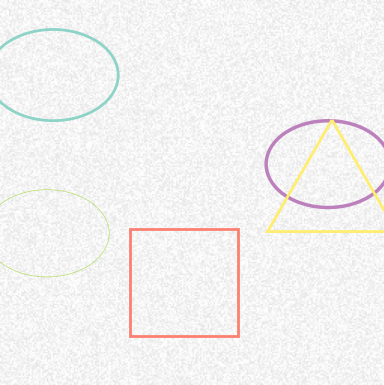[{"shape": "oval", "thickness": 2, "radius": 0.85, "center": [0.138, 0.805]}, {"shape": "square", "thickness": 2, "radius": 0.7, "center": [0.478, 0.266]}, {"shape": "oval", "thickness": 0.5, "radius": 0.81, "center": [0.122, 0.394]}, {"shape": "oval", "thickness": 2.5, "radius": 0.8, "center": [0.852, 0.574]}, {"shape": "triangle", "thickness": 2, "radius": 0.97, "center": [0.862, 0.495]}]